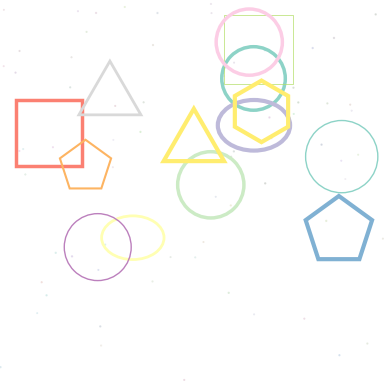[{"shape": "circle", "thickness": 2.5, "radius": 0.41, "center": [0.659, 0.796]}, {"shape": "circle", "thickness": 1, "radius": 0.47, "center": [0.888, 0.593]}, {"shape": "oval", "thickness": 2, "radius": 0.41, "center": [0.345, 0.383]}, {"shape": "oval", "thickness": 3, "radius": 0.47, "center": [0.66, 0.675]}, {"shape": "square", "thickness": 2.5, "radius": 0.43, "center": [0.127, 0.655]}, {"shape": "pentagon", "thickness": 3, "radius": 0.45, "center": [0.88, 0.4]}, {"shape": "pentagon", "thickness": 1.5, "radius": 0.35, "center": [0.222, 0.567]}, {"shape": "square", "thickness": 0.5, "radius": 0.45, "center": [0.672, 0.871]}, {"shape": "circle", "thickness": 2.5, "radius": 0.43, "center": [0.647, 0.891]}, {"shape": "triangle", "thickness": 2, "radius": 0.47, "center": [0.285, 0.748]}, {"shape": "circle", "thickness": 1, "radius": 0.43, "center": [0.254, 0.358]}, {"shape": "circle", "thickness": 2.5, "radius": 0.43, "center": [0.547, 0.52]}, {"shape": "hexagon", "thickness": 3, "radius": 0.4, "center": [0.679, 0.711]}, {"shape": "triangle", "thickness": 3, "radius": 0.45, "center": [0.503, 0.627]}]